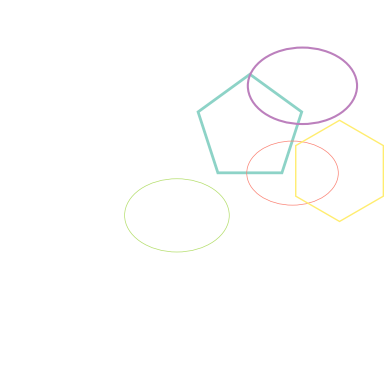[{"shape": "pentagon", "thickness": 2, "radius": 0.71, "center": [0.649, 0.666]}, {"shape": "oval", "thickness": 0.5, "radius": 0.59, "center": [0.76, 0.55]}, {"shape": "oval", "thickness": 0.5, "radius": 0.68, "center": [0.46, 0.441]}, {"shape": "oval", "thickness": 1.5, "radius": 0.71, "center": [0.786, 0.777]}, {"shape": "hexagon", "thickness": 1, "radius": 0.66, "center": [0.882, 0.556]}]